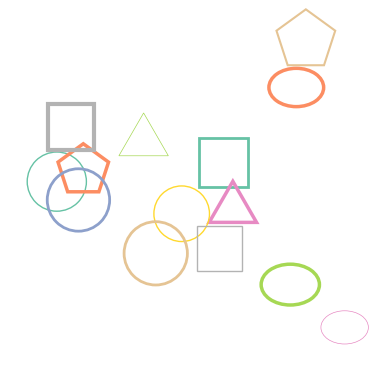[{"shape": "square", "thickness": 2, "radius": 0.32, "center": [0.581, 0.578]}, {"shape": "circle", "thickness": 1, "radius": 0.38, "center": [0.148, 0.528]}, {"shape": "oval", "thickness": 2.5, "radius": 0.36, "center": [0.77, 0.773]}, {"shape": "pentagon", "thickness": 2.5, "radius": 0.34, "center": [0.216, 0.558]}, {"shape": "circle", "thickness": 2, "radius": 0.41, "center": [0.204, 0.481]}, {"shape": "triangle", "thickness": 2.5, "radius": 0.36, "center": [0.605, 0.458]}, {"shape": "oval", "thickness": 0.5, "radius": 0.31, "center": [0.895, 0.15]}, {"shape": "triangle", "thickness": 0.5, "radius": 0.37, "center": [0.373, 0.632]}, {"shape": "oval", "thickness": 2.5, "radius": 0.38, "center": [0.754, 0.261]}, {"shape": "circle", "thickness": 1, "radius": 0.36, "center": [0.472, 0.445]}, {"shape": "pentagon", "thickness": 1.5, "radius": 0.4, "center": [0.794, 0.895]}, {"shape": "circle", "thickness": 2, "radius": 0.41, "center": [0.405, 0.342]}, {"shape": "square", "thickness": 3, "radius": 0.3, "center": [0.184, 0.67]}, {"shape": "square", "thickness": 1, "radius": 0.29, "center": [0.57, 0.355]}]